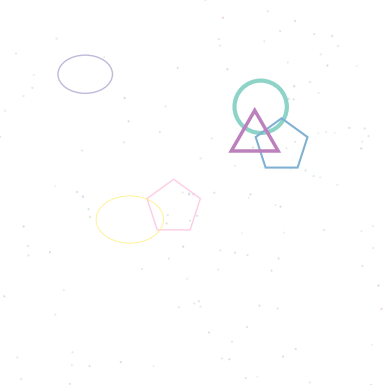[{"shape": "circle", "thickness": 3, "radius": 0.34, "center": [0.677, 0.723]}, {"shape": "oval", "thickness": 1, "radius": 0.35, "center": [0.221, 0.807]}, {"shape": "pentagon", "thickness": 1.5, "radius": 0.35, "center": [0.731, 0.622]}, {"shape": "pentagon", "thickness": 1, "radius": 0.36, "center": [0.451, 0.462]}, {"shape": "triangle", "thickness": 2.5, "radius": 0.35, "center": [0.662, 0.643]}, {"shape": "oval", "thickness": 0.5, "radius": 0.44, "center": [0.337, 0.43]}]